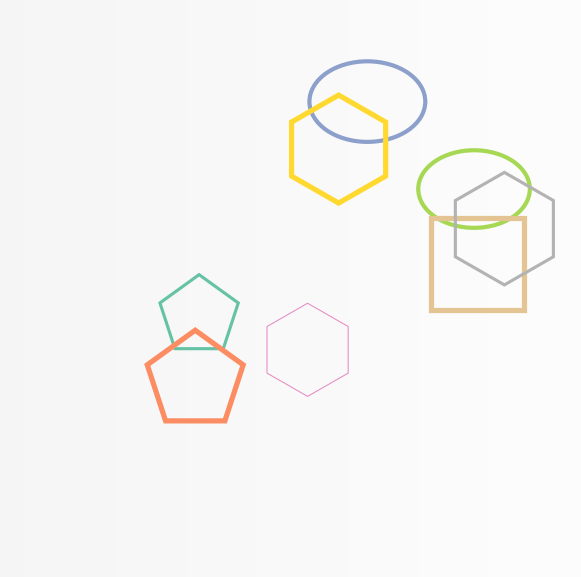[{"shape": "pentagon", "thickness": 1.5, "radius": 0.35, "center": [0.343, 0.453]}, {"shape": "pentagon", "thickness": 2.5, "radius": 0.43, "center": [0.336, 0.341]}, {"shape": "oval", "thickness": 2, "radius": 0.5, "center": [0.632, 0.823]}, {"shape": "hexagon", "thickness": 0.5, "radius": 0.4, "center": [0.529, 0.393]}, {"shape": "oval", "thickness": 2, "radius": 0.48, "center": [0.816, 0.672]}, {"shape": "hexagon", "thickness": 2.5, "radius": 0.47, "center": [0.583, 0.741]}, {"shape": "square", "thickness": 2.5, "radius": 0.4, "center": [0.822, 0.542]}, {"shape": "hexagon", "thickness": 1.5, "radius": 0.49, "center": [0.868, 0.603]}]